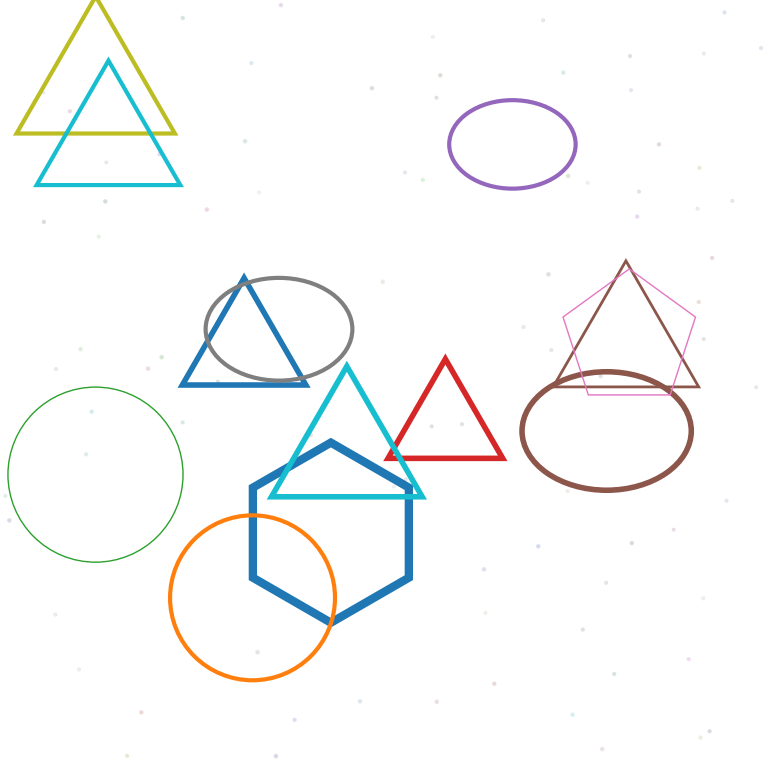[{"shape": "hexagon", "thickness": 3, "radius": 0.58, "center": [0.43, 0.308]}, {"shape": "triangle", "thickness": 2, "radius": 0.46, "center": [0.317, 0.546]}, {"shape": "circle", "thickness": 1.5, "radius": 0.54, "center": [0.328, 0.224]}, {"shape": "circle", "thickness": 0.5, "radius": 0.57, "center": [0.124, 0.384]}, {"shape": "triangle", "thickness": 2, "radius": 0.43, "center": [0.578, 0.448]}, {"shape": "oval", "thickness": 1.5, "radius": 0.41, "center": [0.665, 0.812]}, {"shape": "oval", "thickness": 2, "radius": 0.55, "center": [0.788, 0.44]}, {"shape": "triangle", "thickness": 1, "radius": 0.55, "center": [0.813, 0.552]}, {"shape": "pentagon", "thickness": 0.5, "radius": 0.45, "center": [0.817, 0.56]}, {"shape": "oval", "thickness": 1.5, "radius": 0.48, "center": [0.362, 0.572]}, {"shape": "triangle", "thickness": 1.5, "radius": 0.59, "center": [0.124, 0.886]}, {"shape": "triangle", "thickness": 1.5, "radius": 0.54, "center": [0.141, 0.814]}, {"shape": "triangle", "thickness": 2, "radius": 0.56, "center": [0.45, 0.411]}]